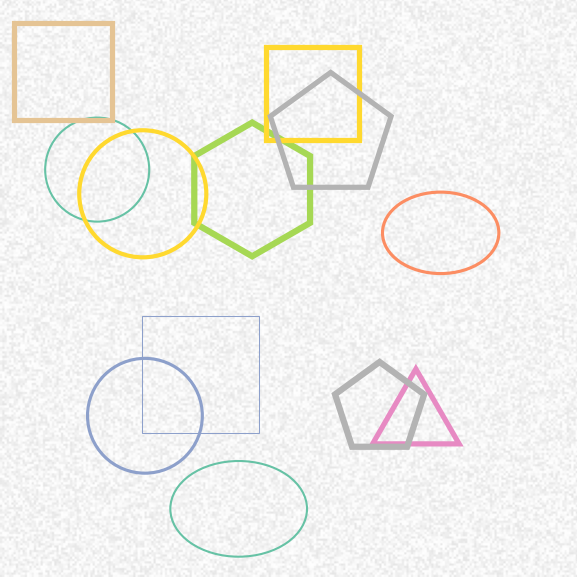[{"shape": "circle", "thickness": 1, "radius": 0.45, "center": [0.168, 0.705]}, {"shape": "oval", "thickness": 1, "radius": 0.59, "center": [0.413, 0.118]}, {"shape": "oval", "thickness": 1.5, "radius": 0.5, "center": [0.763, 0.596]}, {"shape": "square", "thickness": 0.5, "radius": 0.51, "center": [0.348, 0.35]}, {"shape": "circle", "thickness": 1.5, "radius": 0.5, "center": [0.251, 0.279]}, {"shape": "triangle", "thickness": 2.5, "radius": 0.43, "center": [0.72, 0.274]}, {"shape": "hexagon", "thickness": 3, "radius": 0.58, "center": [0.437, 0.671]}, {"shape": "circle", "thickness": 2, "radius": 0.55, "center": [0.247, 0.664]}, {"shape": "square", "thickness": 2.5, "radius": 0.4, "center": [0.542, 0.837]}, {"shape": "square", "thickness": 2.5, "radius": 0.42, "center": [0.109, 0.875]}, {"shape": "pentagon", "thickness": 3, "radius": 0.41, "center": [0.657, 0.291]}, {"shape": "pentagon", "thickness": 2.5, "radius": 0.55, "center": [0.573, 0.764]}]